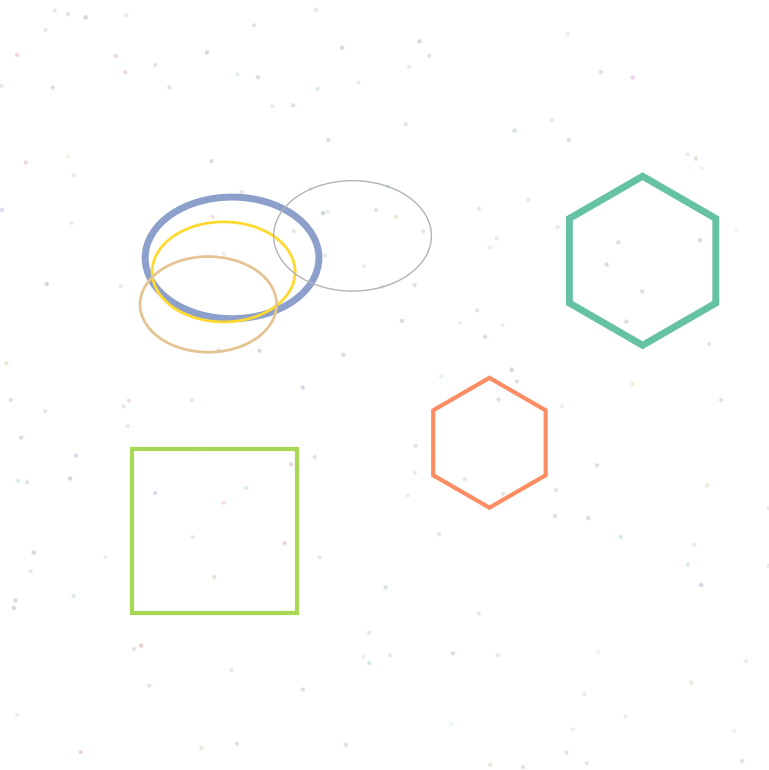[{"shape": "hexagon", "thickness": 2.5, "radius": 0.55, "center": [0.835, 0.661]}, {"shape": "hexagon", "thickness": 1.5, "radius": 0.42, "center": [0.636, 0.425]}, {"shape": "oval", "thickness": 2.5, "radius": 0.56, "center": [0.301, 0.665]}, {"shape": "square", "thickness": 1.5, "radius": 0.53, "center": [0.278, 0.31]}, {"shape": "oval", "thickness": 1, "radius": 0.46, "center": [0.29, 0.647]}, {"shape": "oval", "thickness": 1, "radius": 0.44, "center": [0.271, 0.605]}, {"shape": "oval", "thickness": 0.5, "radius": 0.51, "center": [0.458, 0.694]}]